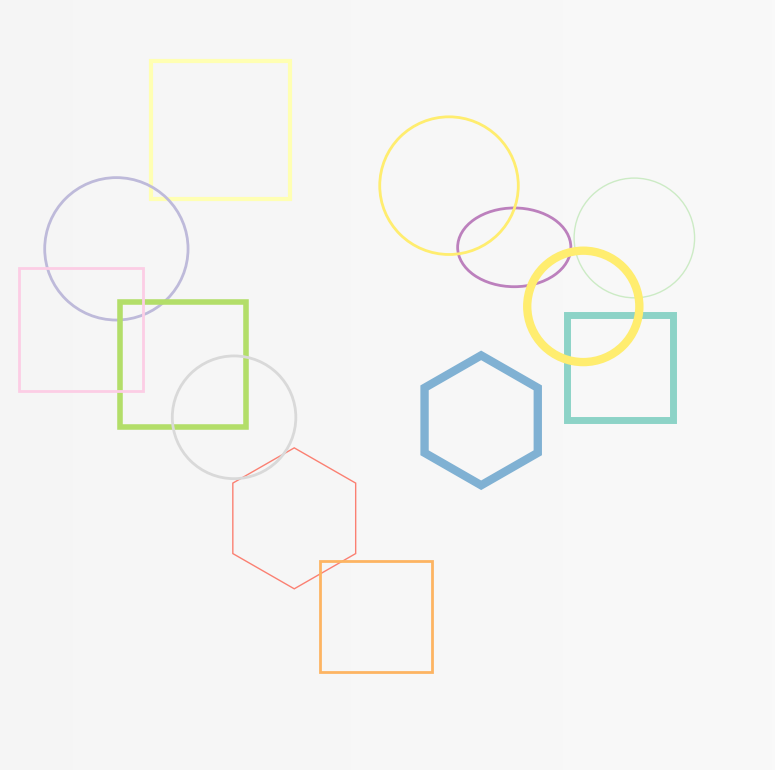[{"shape": "square", "thickness": 2.5, "radius": 0.34, "center": [0.8, 0.523]}, {"shape": "square", "thickness": 1.5, "radius": 0.45, "center": [0.285, 0.831]}, {"shape": "circle", "thickness": 1, "radius": 0.46, "center": [0.15, 0.677]}, {"shape": "hexagon", "thickness": 0.5, "radius": 0.46, "center": [0.38, 0.327]}, {"shape": "hexagon", "thickness": 3, "radius": 0.42, "center": [0.621, 0.454]}, {"shape": "square", "thickness": 1, "radius": 0.36, "center": [0.485, 0.199]}, {"shape": "square", "thickness": 2, "radius": 0.4, "center": [0.236, 0.526]}, {"shape": "square", "thickness": 1, "radius": 0.4, "center": [0.104, 0.572]}, {"shape": "circle", "thickness": 1, "radius": 0.4, "center": [0.302, 0.458]}, {"shape": "oval", "thickness": 1, "radius": 0.37, "center": [0.664, 0.679]}, {"shape": "circle", "thickness": 0.5, "radius": 0.39, "center": [0.819, 0.691]}, {"shape": "circle", "thickness": 3, "radius": 0.36, "center": [0.753, 0.602]}, {"shape": "circle", "thickness": 1, "radius": 0.45, "center": [0.579, 0.759]}]